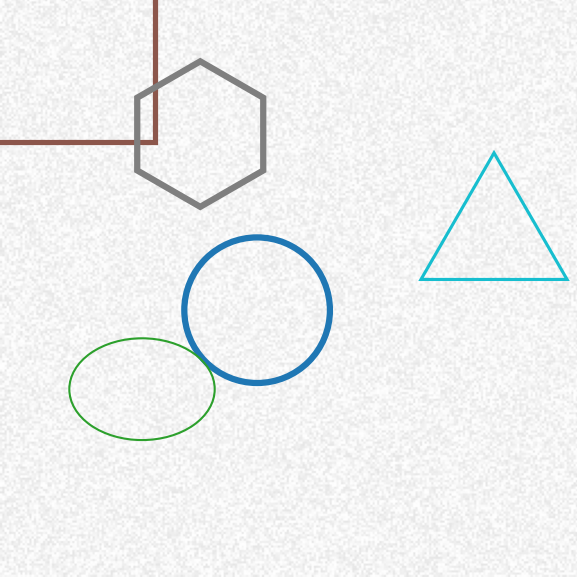[{"shape": "circle", "thickness": 3, "radius": 0.63, "center": [0.445, 0.462]}, {"shape": "oval", "thickness": 1, "radius": 0.63, "center": [0.246, 0.325]}, {"shape": "square", "thickness": 2.5, "radius": 0.7, "center": [0.127, 0.894]}, {"shape": "hexagon", "thickness": 3, "radius": 0.63, "center": [0.347, 0.767]}, {"shape": "triangle", "thickness": 1.5, "radius": 0.73, "center": [0.855, 0.588]}]